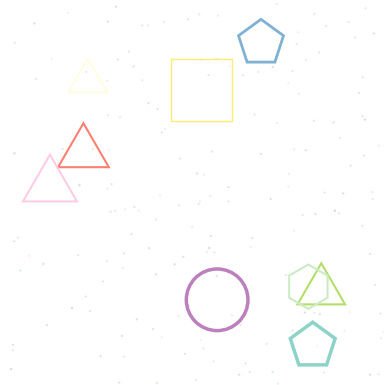[{"shape": "pentagon", "thickness": 2.5, "radius": 0.31, "center": [0.812, 0.102]}, {"shape": "triangle", "thickness": 0.5, "radius": 0.29, "center": [0.228, 0.79]}, {"shape": "triangle", "thickness": 1.5, "radius": 0.38, "center": [0.217, 0.604]}, {"shape": "pentagon", "thickness": 2, "radius": 0.31, "center": [0.678, 0.888]}, {"shape": "triangle", "thickness": 1.5, "radius": 0.36, "center": [0.835, 0.245]}, {"shape": "triangle", "thickness": 1.5, "radius": 0.4, "center": [0.13, 0.517]}, {"shape": "circle", "thickness": 2.5, "radius": 0.4, "center": [0.564, 0.221]}, {"shape": "hexagon", "thickness": 1.5, "radius": 0.29, "center": [0.801, 0.255]}, {"shape": "square", "thickness": 1, "radius": 0.4, "center": [0.523, 0.766]}]